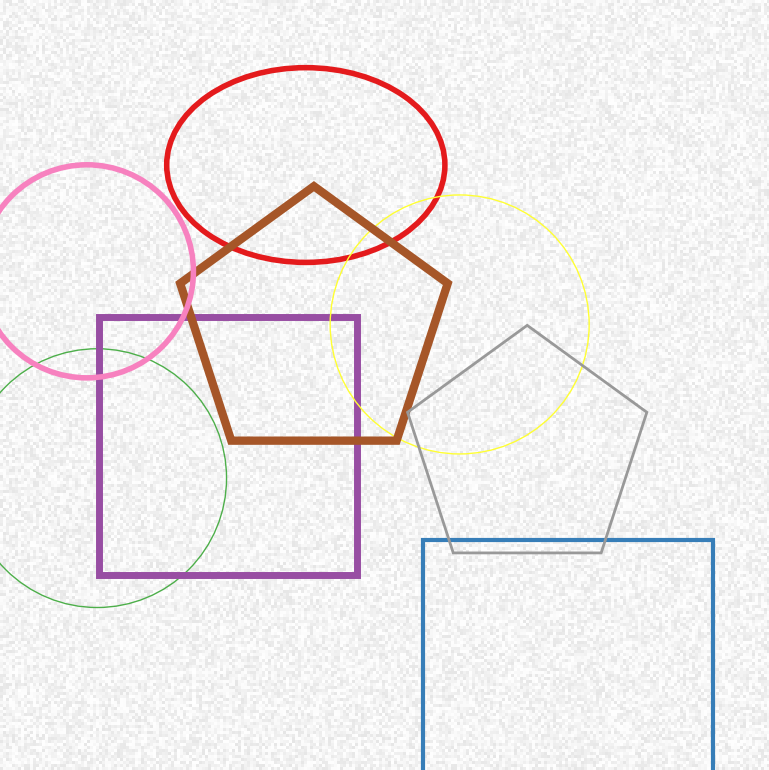[{"shape": "oval", "thickness": 2, "radius": 0.9, "center": [0.397, 0.786]}, {"shape": "square", "thickness": 1.5, "radius": 0.94, "center": [0.738, 0.111]}, {"shape": "circle", "thickness": 0.5, "radius": 0.84, "center": [0.126, 0.379]}, {"shape": "square", "thickness": 2.5, "radius": 0.84, "center": [0.296, 0.421]}, {"shape": "circle", "thickness": 0.5, "radius": 0.84, "center": [0.597, 0.579]}, {"shape": "pentagon", "thickness": 3, "radius": 0.91, "center": [0.408, 0.575]}, {"shape": "circle", "thickness": 2, "radius": 0.69, "center": [0.113, 0.648]}, {"shape": "pentagon", "thickness": 1, "radius": 0.82, "center": [0.685, 0.414]}]